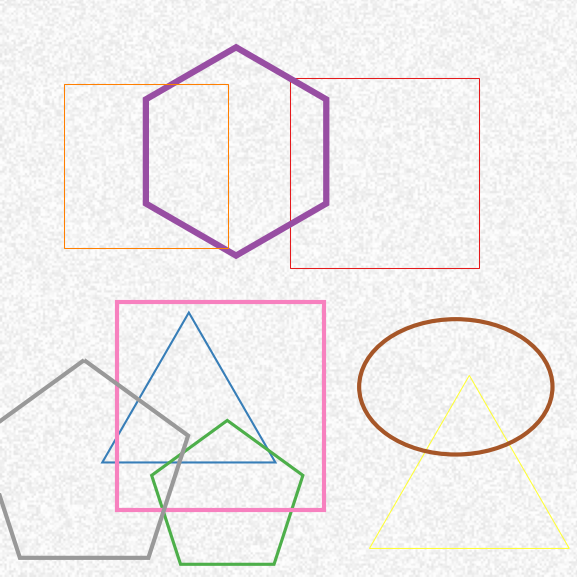[{"shape": "square", "thickness": 0.5, "radius": 0.82, "center": [0.666, 0.7]}, {"shape": "triangle", "thickness": 1, "radius": 0.87, "center": [0.327, 0.285]}, {"shape": "pentagon", "thickness": 1.5, "radius": 0.69, "center": [0.394, 0.133]}, {"shape": "hexagon", "thickness": 3, "radius": 0.9, "center": [0.409, 0.737]}, {"shape": "square", "thickness": 0.5, "radius": 0.71, "center": [0.253, 0.712]}, {"shape": "triangle", "thickness": 0.5, "radius": 1.0, "center": [0.813, 0.149]}, {"shape": "oval", "thickness": 2, "radius": 0.84, "center": [0.789, 0.329]}, {"shape": "square", "thickness": 2, "radius": 0.9, "center": [0.382, 0.296]}, {"shape": "pentagon", "thickness": 2, "radius": 0.95, "center": [0.146, 0.186]}]